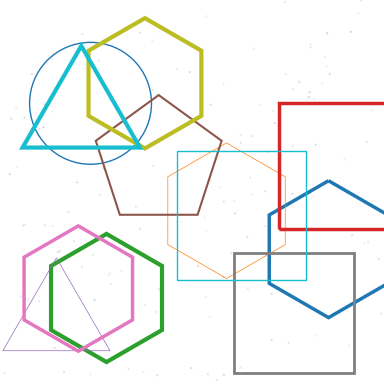[{"shape": "circle", "thickness": 1, "radius": 0.79, "center": [0.235, 0.732]}, {"shape": "hexagon", "thickness": 2.5, "radius": 0.89, "center": [0.853, 0.353]}, {"shape": "hexagon", "thickness": 0.5, "radius": 0.88, "center": [0.588, 0.453]}, {"shape": "hexagon", "thickness": 3, "radius": 0.83, "center": [0.277, 0.226]}, {"shape": "square", "thickness": 2.5, "radius": 0.82, "center": [0.888, 0.569]}, {"shape": "triangle", "thickness": 0.5, "radius": 0.8, "center": [0.147, 0.169]}, {"shape": "pentagon", "thickness": 1.5, "radius": 0.86, "center": [0.412, 0.581]}, {"shape": "hexagon", "thickness": 2.5, "radius": 0.81, "center": [0.203, 0.251]}, {"shape": "square", "thickness": 2, "radius": 0.78, "center": [0.764, 0.188]}, {"shape": "hexagon", "thickness": 3, "radius": 0.85, "center": [0.376, 0.784]}, {"shape": "square", "thickness": 1, "radius": 0.84, "center": [0.627, 0.44]}, {"shape": "triangle", "thickness": 3, "radius": 0.88, "center": [0.211, 0.705]}]